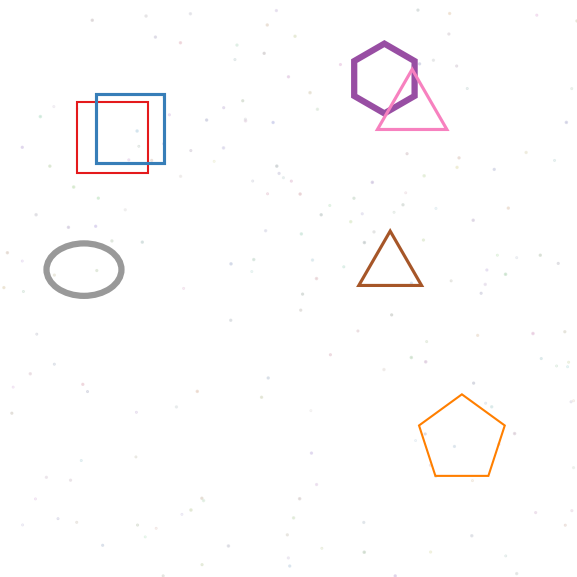[{"shape": "square", "thickness": 1, "radius": 0.31, "center": [0.195, 0.761]}, {"shape": "square", "thickness": 1.5, "radius": 0.3, "center": [0.225, 0.777]}, {"shape": "hexagon", "thickness": 3, "radius": 0.3, "center": [0.666, 0.863]}, {"shape": "pentagon", "thickness": 1, "radius": 0.39, "center": [0.8, 0.238]}, {"shape": "triangle", "thickness": 1.5, "radius": 0.31, "center": [0.676, 0.536]}, {"shape": "triangle", "thickness": 1.5, "radius": 0.35, "center": [0.714, 0.81]}, {"shape": "oval", "thickness": 3, "radius": 0.32, "center": [0.145, 0.532]}]